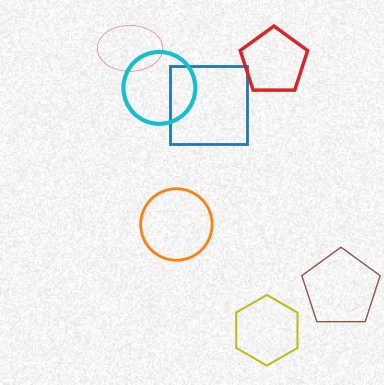[{"shape": "square", "thickness": 2, "radius": 0.5, "center": [0.542, 0.727]}, {"shape": "circle", "thickness": 2, "radius": 0.46, "center": [0.458, 0.417]}, {"shape": "pentagon", "thickness": 2.5, "radius": 0.46, "center": [0.712, 0.84]}, {"shape": "pentagon", "thickness": 1, "radius": 0.53, "center": [0.886, 0.251]}, {"shape": "oval", "thickness": 0.5, "radius": 0.43, "center": [0.338, 0.874]}, {"shape": "hexagon", "thickness": 1.5, "radius": 0.46, "center": [0.693, 0.142]}, {"shape": "circle", "thickness": 3, "radius": 0.47, "center": [0.414, 0.772]}]